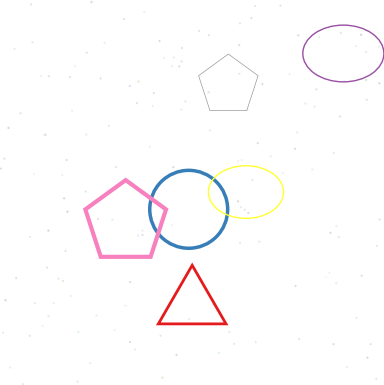[{"shape": "triangle", "thickness": 2, "radius": 0.51, "center": [0.499, 0.21]}, {"shape": "circle", "thickness": 2.5, "radius": 0.51, "center": [0.49, 0.456]}, {"shape": "oval", "thickness": 1, "radius": 0.53, "center": [0.892, 0.861]}, {"shape": "oval", "thickness": 1, "radius": 0.49, "center": [0.639, 0.501]}, {"shape": "pentagon", "thickness": 3, "radius": 0.55, "center": [0.326, 0.422]}, {"shape": "pentagon", "thickness": 0.5, "radius": 0.41, "center": [0.593, 0.778]}]